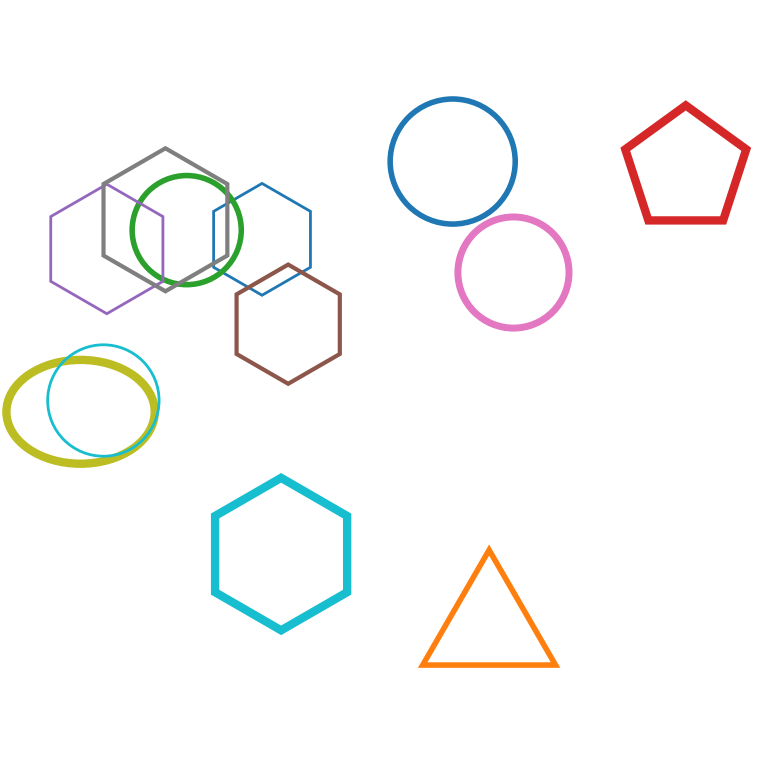[{"shape": "circle", "thickness": 2, "radius": 0.41, "center": [0.588, 0.79]}, {"shape": "hexagon", "thickness": 1, "radius": 0.36, "center": [0.34, 0.689]}, {"shape": "triangle", "thickness": 2, "radius": 0.5, "center": [0.635, 0.186]}, {"shape": "circle", "thickness": 2, "radius": 0.35, "center": [0.242, 0.701]}, {"shape": "pentagon", "thickness": 3, "radius": 0.41, "center": [0.891, 0.781]}, {"shape": "hexagon", "thickness": 1, "radius": 0.42, "center": [0.139, 0.677]}, {"shape": "hexagon", "thickness": 1.5, "radius": 0.39, "center": [0.374, 0.579]}, {"shape": "circle", "thickness": 2.5, "radius": 0.36, "center": [0.667, 0.646]}, {"shape": "hexagon", "thickness": 1.5, "radius": 0.46, "center": [0.215, 0.715]}, {"shape": "oval", "thickness": 3, "radius": 0.48, "center": [0.105, 0.465]}, {"shape": "hexagon", "thickness": 3, "radius": 0.5, "center": [0.365, 0.28]}, {"shape": "circle", "thickness": 1, "radius": 0.36, "center": [0.134, 0.48]}]